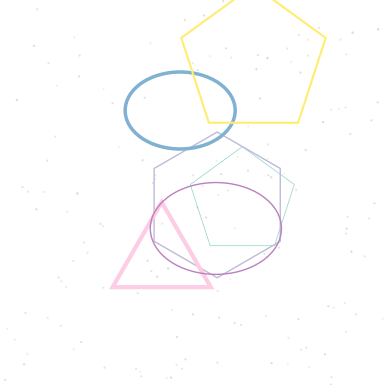[{"shape": "pentagon", "thickness": 0.5, "radius": 0.71, "center": [0.629, 0.477]}, {"shape": "hexagon", "thickness": 1, "radius": 0.95, "center": [0.564, 0.468]}, {"shape": "oval", "thickness": 2.5, "radius": 0.71, "center": [0.468, 0.713]}, {"shape": "triangle", "thickness": 3, "radius": 0.74, "center": [0.42, 0.328]}, {"shape": "oval", "thickness": 1, "radius": 0.85, "center": [0.561, 0.407]}, {"shape": "pentagon", "thickness": 1.5, "radius": 0.99, "center": [0.658, 0.841]}]